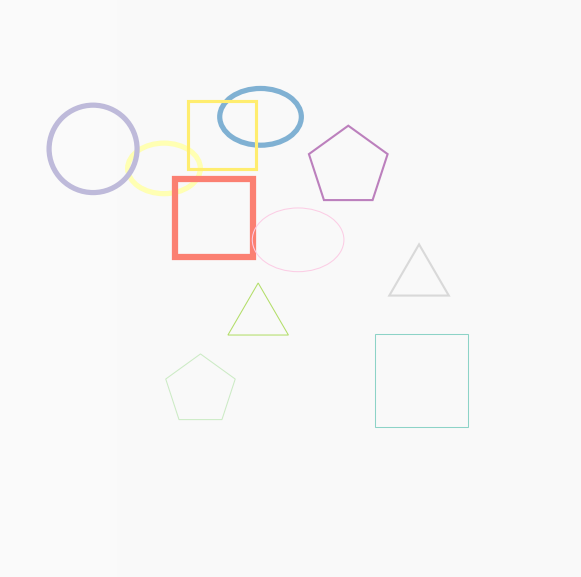[{"shape": "square", "thickness": 0.5, "radius": 0.4, "center": [0.725, 0.34]}, {"shape": "oval", "thickness": 2.5, "radius": 0.31, "center": [0.282, 0.708]}, {"shape": "circle", "thickness": 2.5, "radius": 0.38, "center": [0.16, 0.741]}, {"shape": "square", "thickness": 3, "radius": 0.34, "center": [0.368, 0.622]}, {"shape": "oval", "thickness": 2.5, "radius": 0.35, "center": [0.448, 0.797]}, {"shape": "triangle", "thickness": 0.5, "radius": 0.3, "center": [0.444, 0.449]}, {"shape": "oval", "thickness": 0.5, "radius": 0.39, "center": [0.513, 0.584]}, {"shape": "triangle", "thickness": 1, "radius": 0.3, "center": [0.721, 0.517]}, {"shape": "pentagon", "thickness": 1, "radius": 0.36, "center": [0.599, 0.71]}, {"shape": "pentagon", "thickness": 0.5, "radius": 0.31, "center": [0.345, 0.323]}, {"shape": "square", "thickness": 1.5, "radius": 0.29, "center": [0.382, 0.766]}]